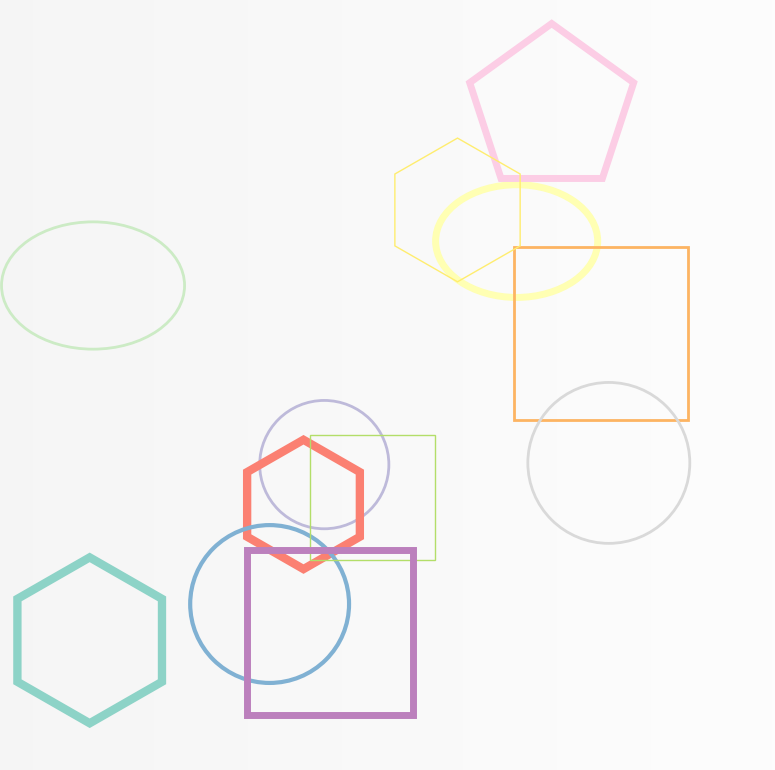[{"shape": "hexagon", "thickness": 3, "radius": 0.54, "center": [0.116, 0.168]}, {"shape": "oval", "thickness": 2.5, "radius": 0.52, "center": [0.667, 0.687]}, {"shape": "circle", "thickness": 1, "radius": 0.42, "center": [0.418, 0.397]}, {"shape": "hexagon", "thickness": 3, "radius": 0.42, "center": [0.392, 0.345]}, {"shape": "circle", "thickness": 1.5, "radius": 0.51, "center": [0.348, 0.216]}, {"shape": "square", "thickness": 1, "radius": 0.56, "center": [0.776, 0.567]}, {"shape": "square", "thickness": 0.5, "radius": 0.4, "center": [0.48, 0.354]}, {"shape": "pentagon", "thickness": 2.5, "radius": 0.56, "center": [0.712, 0.858]}, {"shape": "circle", "thickness": 1, "radius": 0.52, "center": [0.786, 0.399]}, {"shape": "square", "thickness": 2.5, "radius": 0.54, "center": [0.426, 0.178]}, {"shape": "oval", "thickness": 1, "radius": 0.59, "center": [0.12, 0.629]}, {"shape": "hexagon", "thickness": 0.5, "radius": 0.47, "center": [0.59, 0.727]}]